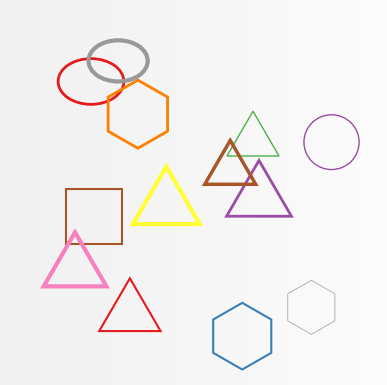[{"shape": "oval", "thickness": 2, "radius": 0.42, "center": [0.235, 0.788]}, {"shape": "triangle", "thickness": 1.5, "radius": 0.46, "center": [0.335, 0.186]}, {"shape": "hexagon", "thickness": 1.5, "radius": 0.43, "center": [0.625, 0.127]}, {"shape": "triangle", "thickness": 1, "radius": 0.39, "center": [0.653, 0.634]}, {"shape": "triangle", "thickness": 2, "radius": 0.48, "center": [0.668, 0.487]}, {"shape": "circle", "thickness": 1, "radius": 0.36, "center": [0.856, 0.631]}, {"shape": "hexagon", "thickness": 2, "radius": 0.44, "center": [0.356, 0.703]}, {"shape": "triangle", "thickness": 3, "radius": 0.5, "center": [0.429, 0.468]}, {"shape": "triangle", "thickness": 2.5, "radius": 0.38, "center": [0.594, 0.559]}, {"shape": "square", "thickness": 1.5, "radius": 0.36, "center": [0.242, 0.437]}, {"shape": "triangle", "thickness": 3, "radius": 0.47, "center": [0.194, 0.303]}, {"shape": "hexagon", "thickness": 0.5, "radius": 0.35, "center": [0.803, 0.202]}, {"shape": "oval", "thickness": 3, "radius": 0.38, "center": [0.305, 0.842]}]